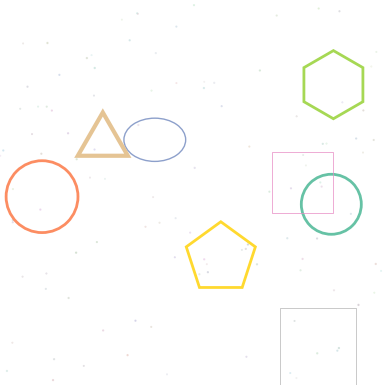[{"shape": "circle", "thickness": 2, "radius": 0.39, "center": [0.861, 0.469]}, {"shape": "circle", "thickness": 2, "radius": 0.47, "center": [0.109, 0.489]}, {"shape": "oval", "thickness": 1, "radius": 0.4, "center": [0.402, 0.637]}, {"shape": "square", "thickness": 0.5, "radius": 0.39, "center": [0.786, 0.526]}, {"shape": "hexagon", "thickness": 2, "radius": 0.44, "center": [0.866, 0.78]}, {"shape": "pentagon", "thickness": 2, "radius": 0.47, "center": [0.574, 0.33]}, {"shape": "triangle", "thickness": 3, "radius": 0.38, "center": [0.267, 0.633]}, {"shape": "square", "thickness": 0.5, "radius": 0.5, "center": [0.826, 0.101]}]